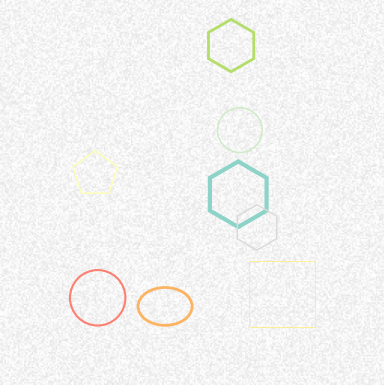[{"shape": "hexagon", "thickness": 3, "radius": 0.42, "center": [0.619, 0.495]}, {"shape": "pentagon", "thickness": 1, "radius": 0.3, "center": [0.247, 0.548]}, {"shape": "circle", "thickness": 1.5, "radius": 0.36, "center": [0.254, 0.227]}, {"shape": "oval", "thickness": 2, "radius": 0.35, "center": [0.429, 0.204]}, {"shape": "hexagon", "thickness": 2, "radius": 0.34, "center": [0.6, 0.882]}, {"shape": "hexagon", "thickness": 1, "radius": 0.3, "center": [0.668, 0.409]}, {"shape": "circle", "thickness": 1, "radius": 0.29, "center": [0.623, 0.662]}, {"shape": "square", "thickness": 0.5, "radius": 0.43, "center": [0.732, 0.236]}]